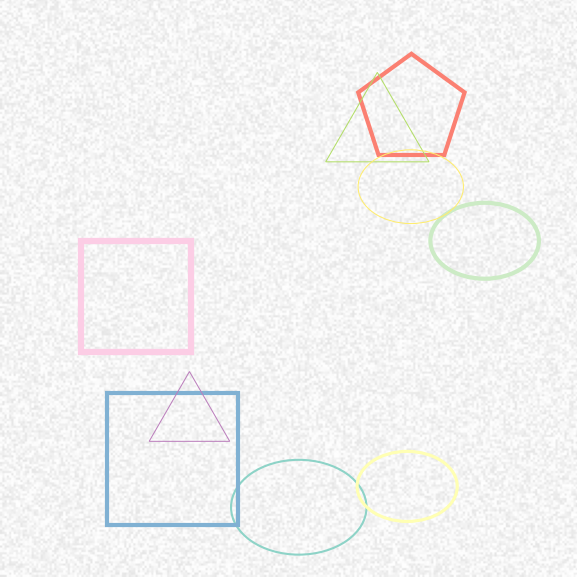[{"shape": "oval", "thickness": 1, "radius": 0.59, "center": [0.517, 0.121]}, {"shape": "oval", "thickness": 1.5, "radius": 0.43, "center": [0.705, 0.157]}, {"shape": "pentagon", "thickness": 2, "radius": 0.48, "center": [0.712, 0.809]}, {"shape": "square", "thickness": 2, "radius": 0.57, "center": [0.299, 0.205]}, {"shape": "triangle", "thickness": 0.5, "radius": 0.52, "center": [0.653, 0.771]}, {"shape": "square", "thickness": 3, "radius": 0.48, "center": [0.236, 0.486]}, {"shape": "triangle", "thickness": 0.5, "radius": 0.4, "center": [0.328, 0.275]}, {"shape": "oval", "thickness": 2, "radius": 0.47, "center": [0.839, 0.582]}, {"shape": "oval", "thickness": 0.5, "radius": 0.46, "center": [0.711, 0.676]}]